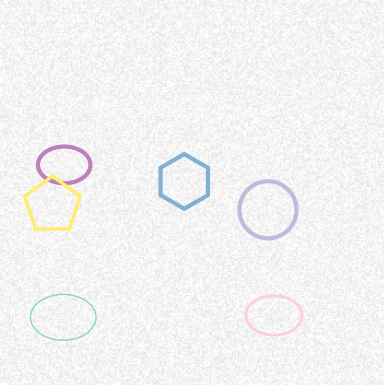[{"shape": "oval", "thickness": 1, "radius": 0.43, "center": [0.164, 0.176]}, {"shape": "circle", "thickness": 3, "radius": 0.37, "center": [0.696, 0.455]}, {"shape": "hexagon", "thickness": 3, "radius": 0.36, "center": [0.479, 0.529]}, {"shape": "oval", "thickness": 2, "radius": 0.37, "center": [0.712, 0.181]}, {"shape": "oval", "thickness": 3, "radius": 0.34, "center": [0.167, 0.572]}, {"shape": "pentagon", "thickness": 2.5, "radius": 0.38, "center": [0.136, 0.467]}]